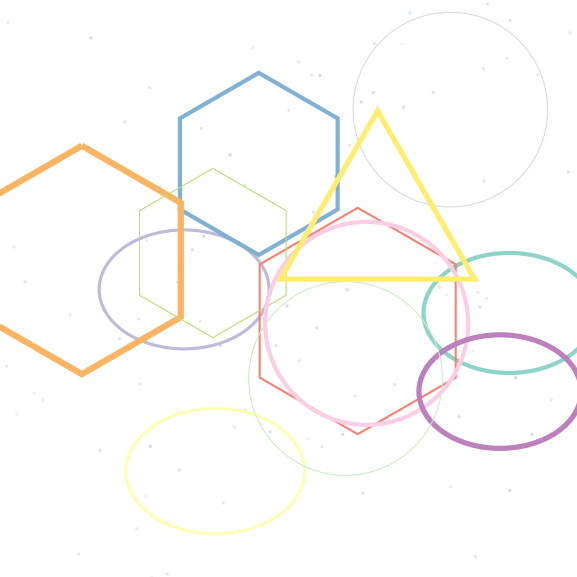[{"shape": "oval", "thickness": 2, "radius": 0.74, "center": [0.882, 0.457]}, {"shape": "oval", "thickness": 1.5, "radius": 0.77, "center": [0.373, 0.183]}, {"shape": "oval", "thickness": 1.5, "radius": 0.74, "center": [0.319, 0.498]}, {"shape": "hexagon", "thickness": 1, "radius": 0.98, "center": [0.619, 0.443]}, {"shape": "hexagon", "thickness": 2, "radius": 0.79, "center": [0.448, 0.715]}, {"shape": "hexagon", "thickness": 3, "radius": 0.99, "center": [0.142, 0.549]}, {"shape": "hexagon", "thickness": 0.5, "radius": 0.73, "center": [0.369, 0.561]}, {"shape": "circle", "thickness": 2, "radius": 0.88, "center": [0.635, 0.439]}, {"shape": "circle", "thickness": 0.5, "radius": 0.84, "center": [0.78, 0.809]}, {"shape": "oval", "thickness": 2.5, "radius": 0.7, "center": [0.866, 0.321]}, {"shape": "circle", "thickness": 0.5, "radius": 0.84, "center": [0.598, 0.344]}, {"shape": "triangle", "thickness": 2.5, "radius": 0.97, "center": [0.654, 0.613]}]